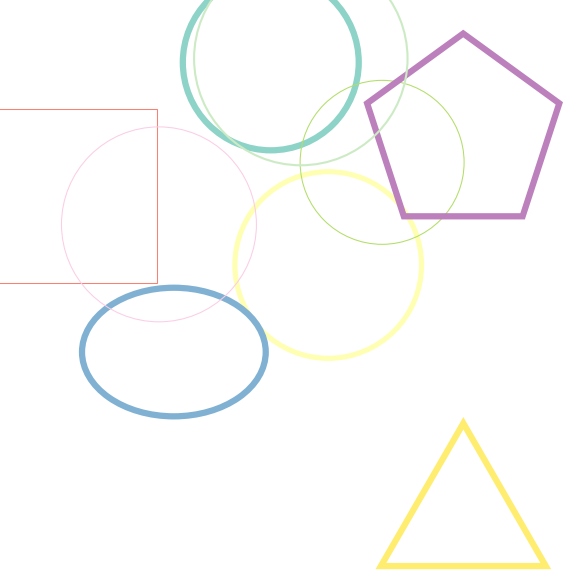[{"shape": "circle", "thickness": 3, "radius": 0.76, "center": [0.469, 0.891]}, {"shape": "circle", "thickness": 2.5, "radius": 0.81, "center": [0.568, 0.54]}, {"shape": "square", "thickness": 0.5, "radius": 0.75, "center": [0.122, 0.66]}, {"shape": "oval", "thickness": 3, "radius": 0.8, "center": [0.301, 0.39]}, {"shape": "circle", "thickness": 0.5, "radius": 0.71, "center": [0.662, 0.718]}, {"shape": "circle", "thickness": 0.5, "radius": 0.84, "center": [0.275, 0.611]}, {"shape": "pentagon", "thickness": 3, "radius": 0.87, "center": [0.802, 0.766]}, {"shape": "circle", "thickness": 1, "radius": 0.92, "center": [0.521, 0.898]}, {"shape": "triangle", "thickness": 3, "radius": 0.82, "center": [0.802, 0.101]}]